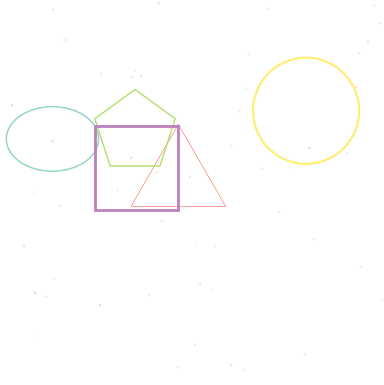[{"shape": "oval", "thickness": 1, "radius": 0.6, "center": [0.136, 0.639]}, {"shape": "triangle", "thickness": 0.5, "radius": 0.71, "center": [0.463, 0.535]}, {"shape": "pentagon", "thickness": 1, "radius": 0.55, "center": [0.351, 0.658]}, {"shape": "square", "thickness": 2, "radius": 0.54, "center": [0.355, 0.564]}, {"shape": "circle", "thickness": 1.5, "radius": 0.69, "center": [0.795, 0.712]}]